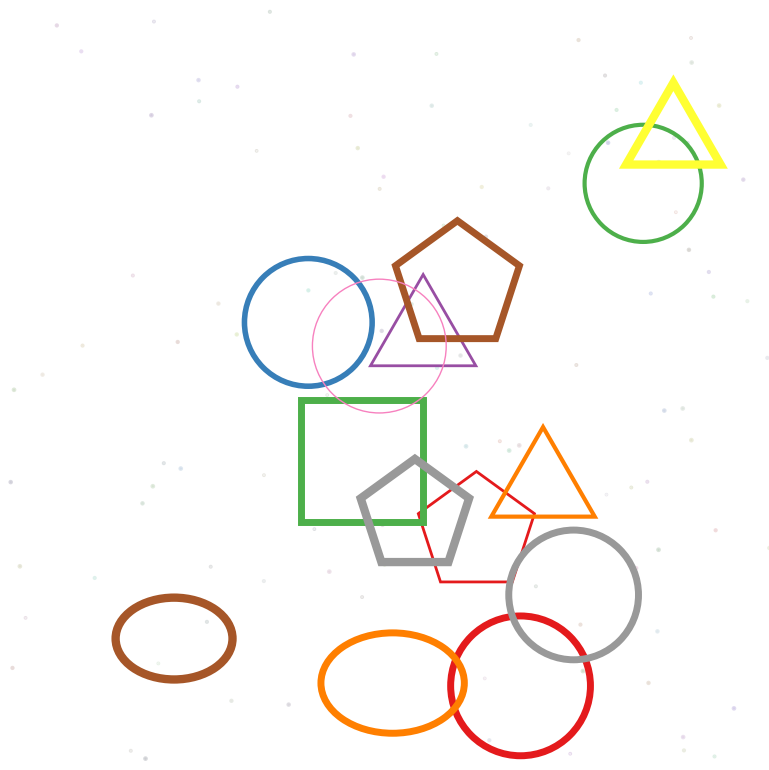[{"shape": "circle", "thickness": 2.5, "radius": 0.45, "center": [0.676, 0.109]}, {"shape": "pentagon", "thickness": 1, "radius": 0.4, "center": [0.619, 0.308]}, {"shape": "circle", "thickness": 2, "radius": 0.41, "center": [0.4, 0.581]}, {"shape": "circle", "thickness": 1.5, "radius": 0.38, "center": [0.835, 0.762]}, {"shape": "square", "thickness": 2.5, "radius": 0.4, "center": [0.471, 0.402]}, {"shape": "triangle", "thickness": 1, "radius": 0.39, "center": [0.55, 0.564]}, {"shape": "triangle", "thickness": 1.5, "radius": 0.39, "center": [0.705, 0.368]}, {"shape": "oval", "thickness": 2.5, "radius": 0.47, "center": [0.51, 0.113]}, {"shape": "triangle", "thickness": 3, "radius": 0.35, "center": [0.875, 0.822]}, {"shape": "oval", "thickness": 3, "radius": 0.38, "center": [0.226, 0.171]}, {"shape": "pentagon", "thickness": 2.5, "radius": 0.42, "center": [0.594, 0.629]}, {"shape": "circle", "thickness": 0.5, "radius": 0.43, "center": [0.493, 0.551]}, {"shape": "pentagon", "thickness": 3, "radius": 0.37, "center": [0.539, 0.33]}, {"shape": "circle", "thickness": 2.5, "radius": 0.42, "center": [0.745, 0.227]}]